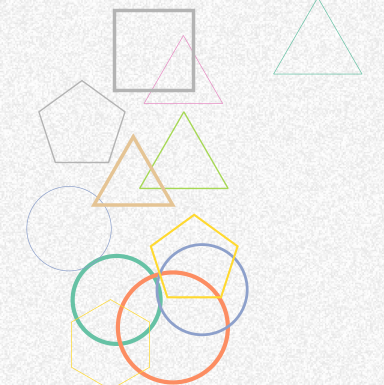[{"shape": "triangle", "thickness": 0.5, "radius": 0.66, "center": [0.825, 0.874]}, {"shape": "circle", "thickness": 3, "radius": 0.57, "center": [0.303, 0.221]}, {"shape": "circle", "thickness": 3, "radius": 0.71, "center": [0.449, 0.149]}, {"shape": "circle", "thickness": 2, "radius": 0.59, "center": [0.525, 0.248]}, {"shape": "circle", "thickness": 0.5, "radius": 0.55, "center": [0.179, 0.406]}, {"shape": "triangle", "thickness": 0.5, "radius": 0.59, "center": [0.476, 0.79]}, {"shape": "triangle", "thickness": 1, "radius": 0.66, "center": [0.478, 0.577]}, {"shape": "hexagon", "thickness": 0.5, "radius": 0.59, "center": [0.287, 0.105]}, {"shape": "pentagon", "thickness": 1.5, "radius": 0.59, "center": [0.504, 0.324]}, {"shape": "triangle", "thickness": 2.5, "radius": 0.59, "center": [0.346, 0.527]}, {"shape": "square", "thickness": 2.5, "radius": 0.52, "center": [0.399, 0.871]}, {"shape": "pentagon", "thickness": 1, "radius": 0.59, "center": [0.213, 0.673]}]